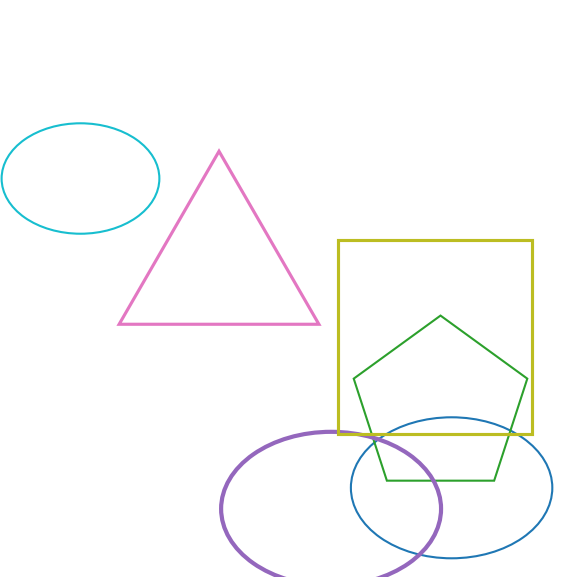[{"shape": "oval", "thickness": 1, "radius": 0.87, "center": [0.782, 0.154]}, {"shape": "pentagon", "thickness": 1, "radius": 0.79, "center": [0.763, 0.295]}, {"shape": "oval", "thickness": 2, "radius": 0.95, "center": [0.573, 0.118]}, {"shape": "triangle", "thickness": 1.5, "radius": 1.0, "center": [0.379, 0.537]}, {"shape": "square", "thickness": 1.5, "radius": 0.84, "center": [0.753, 0.416]}, {"shape": "oval", "thickness": 1, "radius": 0.68, "center": [0.139, 0.69]}]